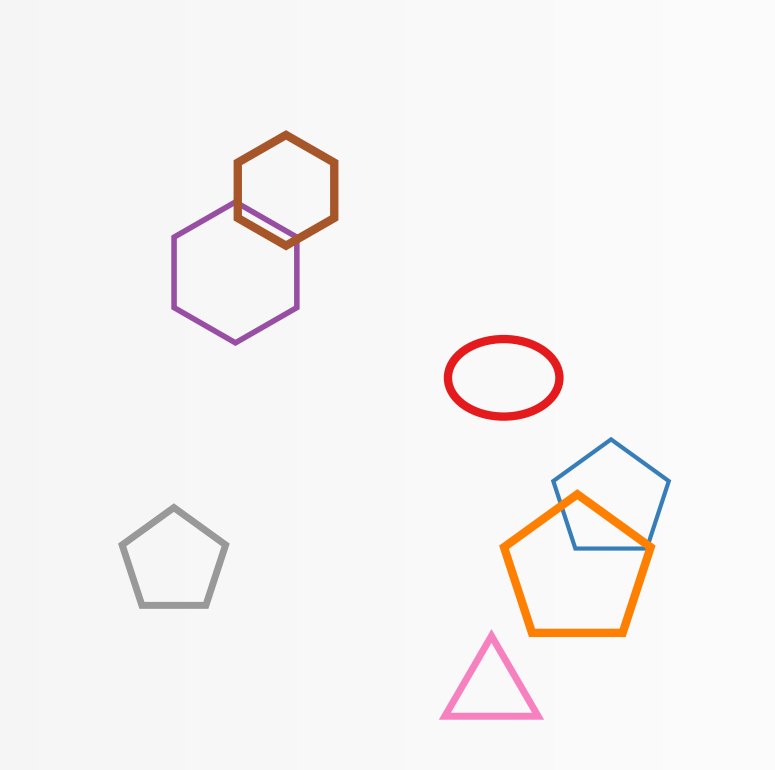[{"shape": "oval", "thickness": 3, "radius": 0.36, "center": [0.65, 0.509]}, {"shape": "pentagon", "thickness": 1.5, "radius": 0.39, "center": [0.788, 0.351]}, {"shape": "hexagon", "thickness": 2, "radius": 0.46, "center": [0.304, 0.646]}, {"shape": "pentagon", "thickness": 3, "radius": 0.5, "center": [0.745, 0.259]}, {"shape": "hexagon", "thickness": 3, "radius": 0.36, "center": [0.369, 0.753]}, {"shape": "triangle", "thickness": 2.5, "radius": 0.35, "center": [0.634, 0.105]}, {"shape": "pentagon", "thickness": 2.5, "radius": 0.35, "center": [0.224, 0.271]}]